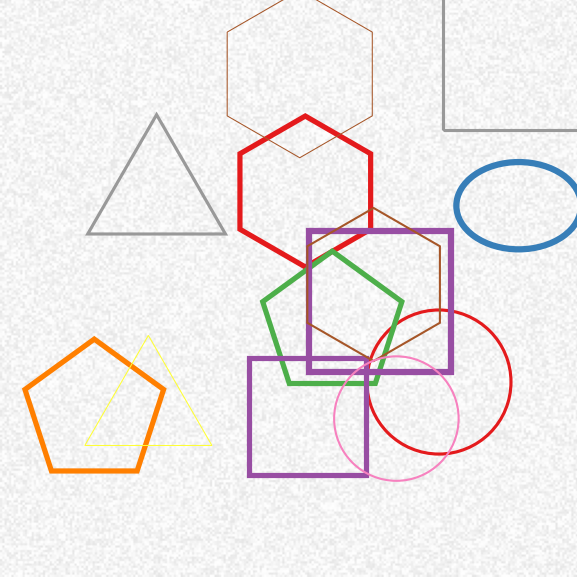[{"shape": "circle", "thickness": 1.5, "radius": 0.62, "center": [0.76, 0.338]}, {"shape": "hexagon", "thickness": 2.5, "radius": 0.65, "center": [0.529, 0.668]}, {"shape": "oval", "thickness": 3, "radius": 0.54, "center": [0.898, 0.643]}, {"shape": "pentagon", "thickness": 2.5, "radius": 0.63, "center": [0.575, 0.438]}, {"shape": "square", "thickness": 3, "radius": 0.61, "center": [0.658, 0.477]}, {"shape": "square", "thickness": 2.5, "radius": 0.51, "center": [0.532, 0.277]}, {"shape": "pentagon", "thickness": 2.5, "radius": 0.63, "center": [0.163, 0.286]}, {"shape": "triangle", "thickness": 0.5, "radius": 0.64, "center": [0.257, 0.291]}, {"shape": "hexagon", "thickness": 1, "radius": 0.66, "center": [0.647, 0.506]}, {"shape": "hexagon", "thickness": 0.5, "radius": 0.73, "center": [0.519, 0.871]}, {"shape": "circle", "thickness": 1, "radius": 0.54, "center": [0.686, 0.274]}, {"shape": "triangle", "thickness": 1.5, "radius": 0.69, "center": [0.271, 0.663]}, {"shape": "square", "thickness": 1.5, "radius": 0.59, "center": [0.885, 0.893]}]